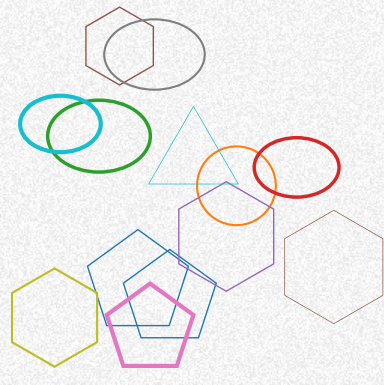[{"shape": "pentagon", "thickness": 1, "radius": 0.63, "center": [0.441, 0.225]}, {"shape": "pentagon", "thickness": 1, "radius": 0.69, "center": [0.358, 0.266]}, {"shape": "circle", "thickness": 1.5, "radius": 0.51, "center": [0.614, 0.517]}, {"shape": "oval", "thickness": 2.5, "radius": 0.67, "center": [0.257, 0.646]}, {"shape": "oval", "thickness": 2.5, "radius": 0.55, "center": [0.77, 0.565]}, {"shape": "hexagon", "thickness": 1, "radius": 0.71, "center": [0.588, 0.386]}, {"shape": "hexagon", "thickness": 0.5, "radius": 0.74, "center": [0.867, 0.307]}, {"shape": "hexagon", "thickness": 1, "radius": 0.51, "center": [0.311, 0.88]}, {"shape": "pentagon", "thickness": 3, "radius": 0.59, "center": [0.39, 0.145]}, {"shape": "oval", "thickness": 1.5, "radius": 0.65, "center": [0.401, 0.858]}, {"shape": "hexagon", "thickness": 1.5, "radius": 0.64, "center": [0.142, 0.175]}, {"shape": "triangle", "thickness": 0.5, "radius": 0.67, "center": [0.503, 0.589]}, {"shape": "oval", "thickness": 3, "radius": 0.52, "center": [0.157, 0.678]}]